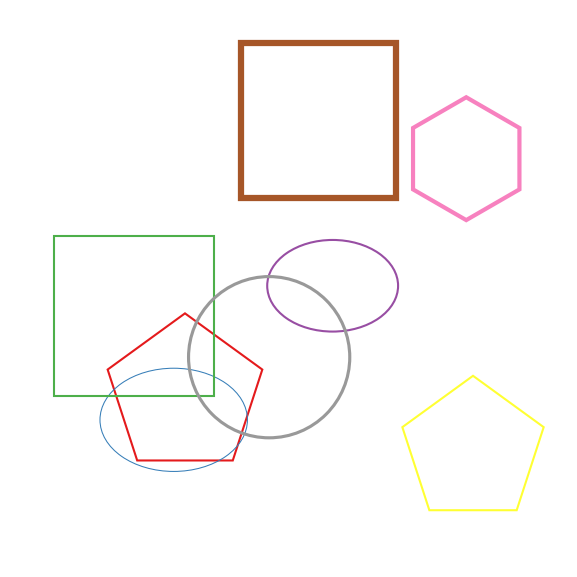[{"shape": "pentagon", "thickness": 1, "radius": 0.7, "center": [0.32, 0.316]}, {"shape": "oval", "thickness": 0.5, "radius": 0.64, "center": [0.301, 0.272]}, {"shape": "square", "thickness": 1, "radius": 0.69, "center": [0.232, 0.452]}, {"shape": "oval", "thickness": 1, "radius": 0.57, "center": [0.576, 0.504]}, {"shape": "pentagon", "thickness": 1, "radius": 0.64, "center": [0.819, 0.22]}, {"shape": "square", "thickness": 3, "radius": 0.67, "center": [0.551, 0.79]}, {"shape": "hexagon", "thickness": 2, "radius": 0.53, "center": [0.807, 0.724]}, {"shape": "circle", "thickness": 1.5, "radius": 0.7, "center": [0.466, 0.381]}]